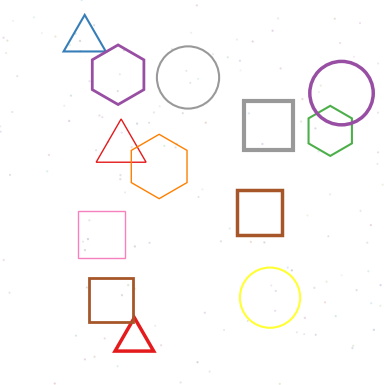[{"shape": "triangle", "thickness": 2.5, "radius": 0.29, "center": [0.349, 0.117]}, {"shape": "triangle", "thickness": 1, "radius": 0.37, "center": [0.315, 0.616]}, {"shape": "triangle", "thickness": 1.5, "radius": 0.32, "center": [0.22, 0.898]}, {"shape": "hexagon", "thickness": 1.5, "radius": 0.33, "center": [0.858, 0.66]}, {"shape": "circle", "thickness": 2.5, "radius": 0.41, "center": [0.887, 0.758]}, {"shape": "hexagon", "thickness": 2, "radius": 0.39, "center": [0.307, 0.806]}, {"shape": "hexagon", "thickness": 1, "radius": 0.42, "center": [0.413, 0.568]}, {"shape": "circle", "thickness": 1.5, "radius": 0.39, "center": [0.701, 0.227]}, {"shape": "square", "thickness": 2.5, "radius": 0.29, "center": [0.673, 0.448]}, {"shape": "square", "thickness": 2, "radius": 0.29, "center": [0.288, 0.22]}, {"shape": "square", "thickness": 1, "radius": 0.31, "center": [0.263, 0.391]}, {"shape": "square", "thickness": 3, "radius": 0.32, "center": [0.698, 0.673]}, {"shape": "circle", "thickness": 1.5, "radius": 0.4, "center": [0.488, 0.799]}]